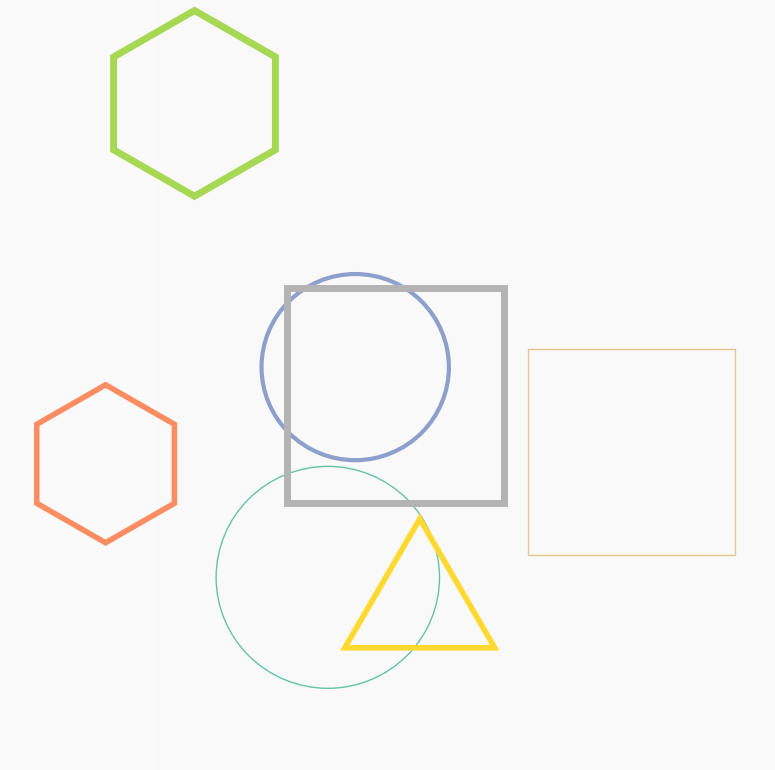[{"shape": "circle", "thickness": 0.5, "radius": 0.72, "center": [0.423, 0.25]}, {"shape": "hexagon", "thickness": 2, "radius": 0.51, "center": [0.136, 0.398]}, {"shape": "circle", "thickness": 1.5, "radius": 0.6, "center": [0.458, 0.523]}, {"shape": "hexagon", "thickness": 2.5, "radius": 0.6, "center": [0.251, 0.866]}, {"shape": "triangle", "thickness": 2, "radius": 0.56, "center": [0.542, 0.215]}, {"shape": "square", "thickness": 0.5, "radius": 0.67, "center": [0.815, 0.413]}, {"shape": "square", "thickness": 2.5, "radius": 0.7, "center": [0.51, 0.486]}]